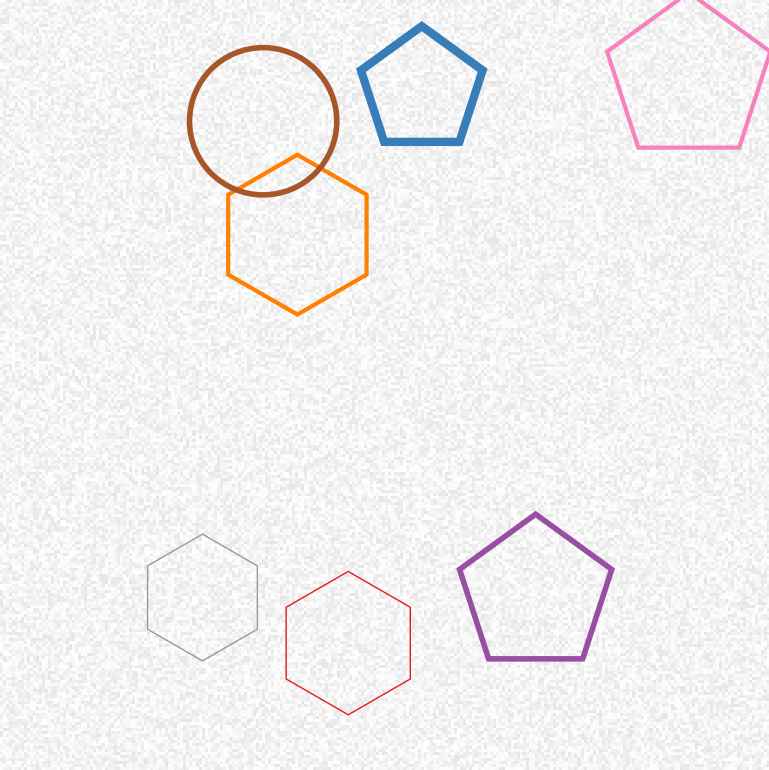[{"shape": "hexagon", "thickness": 0.5, "radius": 0.47, "center": [0.452, 0.165]}, {"shape": "pentagon", "thickness": 3, "radius": 0.42, "center": [0.548, 0.883]}, {"shape": "pentagon", "thickness": 2, "radius": 0.52, "center": [0.696, 0.228]}, {"shape": "hexagon", "thickness": 1.5, "radius": 0.52, "center": [0.386, 0.695]}, {"shape": "circle", "thickness": 2, "radius": 0.48, "center": [0.342, 0.843]}, {"shape": "pentagon", "thickness": 1.5, "radius": 0.56, "center": [0.894, 0.898]}, {"shape": "hexagon", "thickness": 0.5, "radius": 0.41, "center": [0.263, 0.224]}]